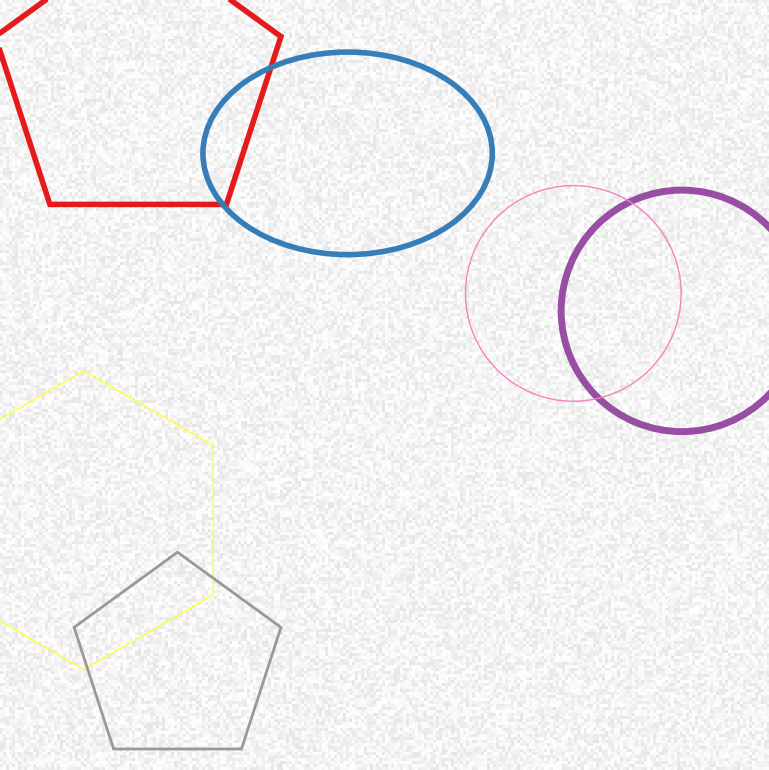[{"shape": "pentagon", "thickness": 2, "radius": 0.98, "center": [0.179, 0.892]}, {"shape": "oval", "thickness": 2, "radius": 0.94, "center": [0.451, 0.801]}, {"shape": "circle", "thickness": 2.5, "radius": 0.78, "center": [0.886, 0.596]}, {"shape": "hexagon", "thickness": 0.5, "radius": 0.97, "center": [0.109, 0.324]}, {"shape": "circle", "thickness": 0.5, "radius": 0.7, "center": [0.745, 0.619]}, {"shape": "pentagon", "thickness": 1, "radius": 0.71, "center": [0.231, 0.142]}]